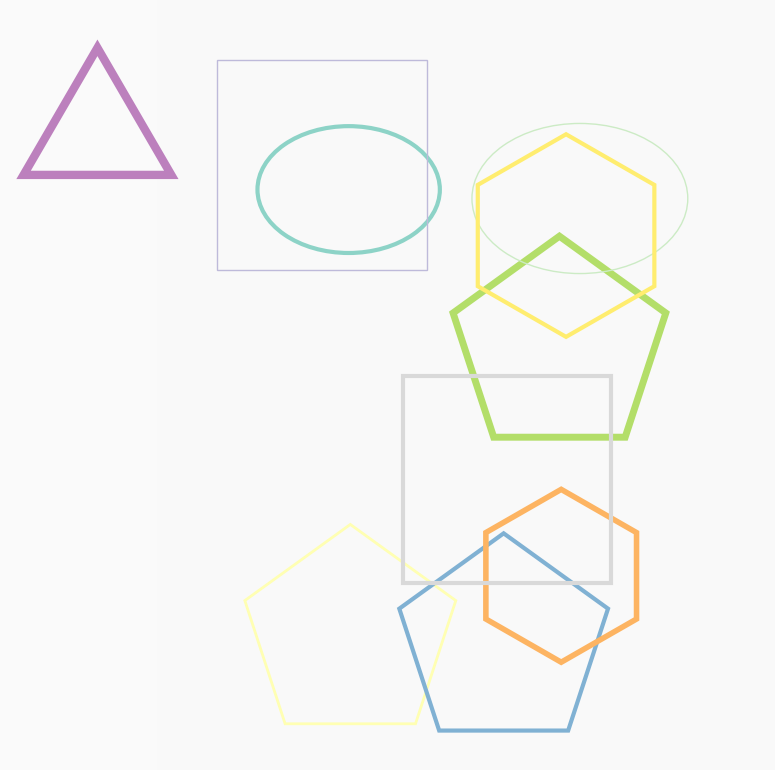[{"shape": "oval", "thickness": 1.5, "radius": 0.59, "center": [0.45, 0.754]}, {"shape": "pentagon", "thickness": 1, "radius": 0.72, "center": [0.452, 0.176]}, {"shape": "square", "thickness": 0.5, "radius": 0.68, "center": [0.415, 0.786]}, {"shape": "pentagon", "thickness": 1.5, "radius": 0.71, "center": [0.65, 0.166]}, {"shape": "hexagon", "thickness": 2, "radius": 0.56, "center": [0.724, 0.252]}, {"shape": "pentagon", "thickness": 2.5, "radius": 0.72, "center": [0.722, 0.549]}, {"shape": "square", "thickness": 1.5, "radius": 0.67, "center": [0.654, 0.377]}, {"shape": "triangle", "thickness": 3, "radius": 0.55, "center": [0.126, 0.828]}, {"shape": "oval", "thickness": 0.5, "radius": 0.7, "center": [0.748, 0.742]}, {"shape": "hexagon", "thickness": 1.5, "radius": 0.66, "center": [0.73, 0.694]}]